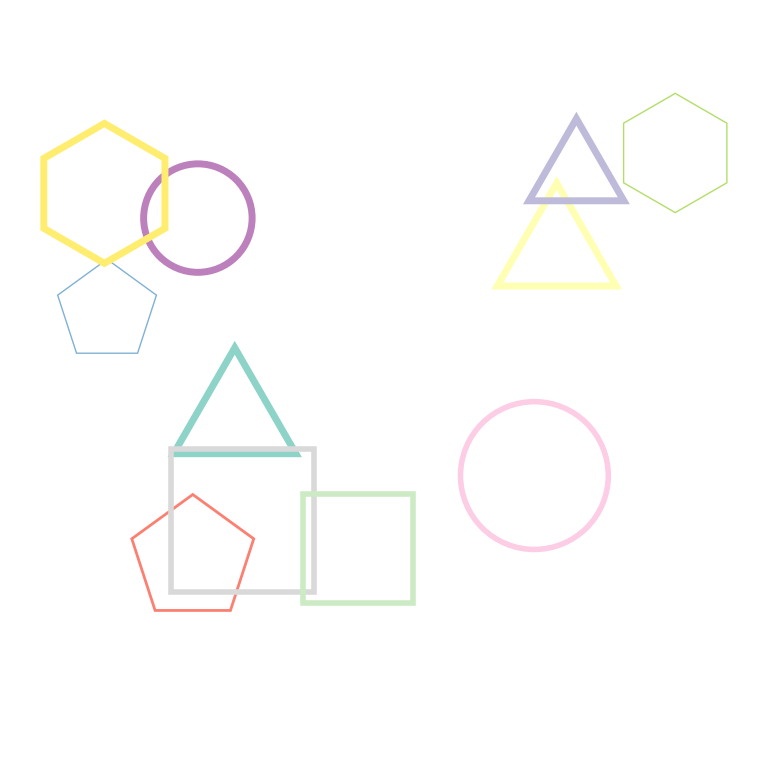[{"shape": "triangle", "thickness": 2.5, "radius": 0.46, "center": [0.305, 0.457]}, {"shape": "triangle", "thickness": 2.5, "radius": 0.45, "center": [0.723, 0.673]}, {"shape": "triangle", "thickness": 2.5, "radius": 0.36, "center": [0.749, 0.775]}, {"shape": "pentagon", "thickness": 1, "radius": 0.42, "center": [0.25, 0.275]}, {"shape": "pentagon", "thickness": 0.5, "radius": 0.34, "center": [0.139, 0.596]}, {"shape": "hexagon", "thickness": 0.5, "radius": 0.39, "center": [0.877, 0.801]}, {"shape": "circle", "thickness": 2, "radius": 0.48, "center": [0.694, 0.382]}, {"shape": "square", "thickness": 2, "radius": 0.46, "center": [0.315, 0.324]}, {"shape": "circle", "thickness": 2.5, "radius": 0.35, "center": [0.257, 0.717]}, {"shape": "square", "thickness": 2, "radius": 0.36, "center": [0.465, 0.288]}, {"shape": "hexagon", "thickness": 2.5, "radius": 0.45, "center": [0.136, 0.749]}]